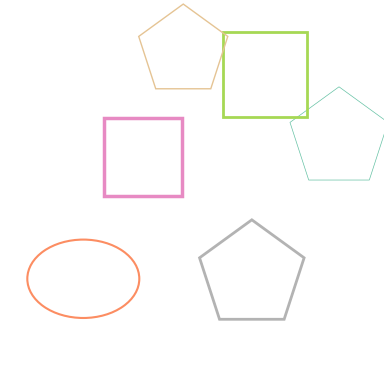[{"shape": "pentagon", "thickness": 0.5, "radius": 0.67, "center": [0.881, 0.641]}, {"shape": "oval", "thickness": 1.5, "radius": 0.73, "center": [0.216, 0.276]}, {"shape": "square", "thickness": 2.5, "radius": 0.51, "center": [0.372, 0.593]}, {"shape": "square", "thickness": 2, "radius": 0.55, "center": [0.688, 0.807]}, {"shape": "pentagon", "thickness": 1, "radius": 0.61, "center": [0.476, 0.868]}, {"shape": "pentagon", "thickness": 2, "radius": 0.71, "center": [0.654, 0.286]}]